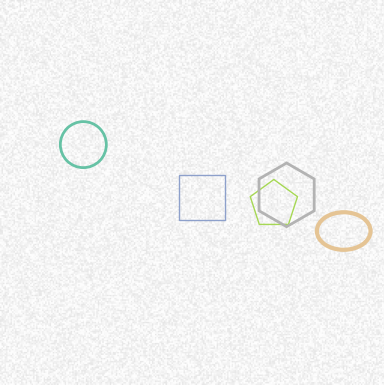[{"shape": "circle", "thickness": 2, "radius": 0.3, "center": [0.216, 0.624]}, {"shape": "square", "thickness": 1, "radius": 0.3, "center": [0.524, 0.487]}, {"shape": "pentagon", "thickness": 1, "radius": 0.32, "center": [0.711, 0.469]}, {"shape": "oval", "thickness": 3, "radius": 0.35, "center": [0.893, 0.4]}, {"shape": "hexagon", "thickness": 2, "radius": 0.41, "center": [0.744, 0.494]}]